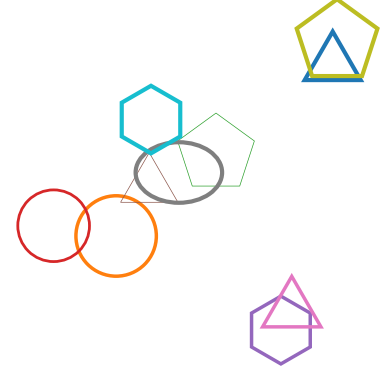[{"shape": "triangle", "thickness": 3, "radius": 0.42, "center": [0.864, 0.834]}, {"shape": "circle", "thickness": 2.5, "radius": 0.52, "center": [0.302, 0.387]}, {"shape": "pentagon", "thickness": 0.5, "radius": 0.52, "center": [0.561, 0.601]}, {"shape": "circle", "thickness": 2, "radius": 0.47, "center": [0.139, 0.414]}, {"shape": "hexagon", "thickness": 2.5, "radius": 0.44, "center": [0.73, 0.143]}, {"shape": "triangle", "thickness": 0.5, "radius": 0.43, "center": [0.388, 0.518]}, {"shape": "triangle", "thickness": 2.5, "radius": 0.44, "center": [0.758, 0.195]}, {"shape": "oval", "thickness": 3, "radius": 0.56, "center": [0.465, 0.552]}, {"shape": "pentagon", "thickness": 3, "radius": 0.55, "center": [0.876, 0.892]}, {"shape": "hexagon", "thickness": 3, "radius": 0.44, "center": [0.392, 0.689]}]